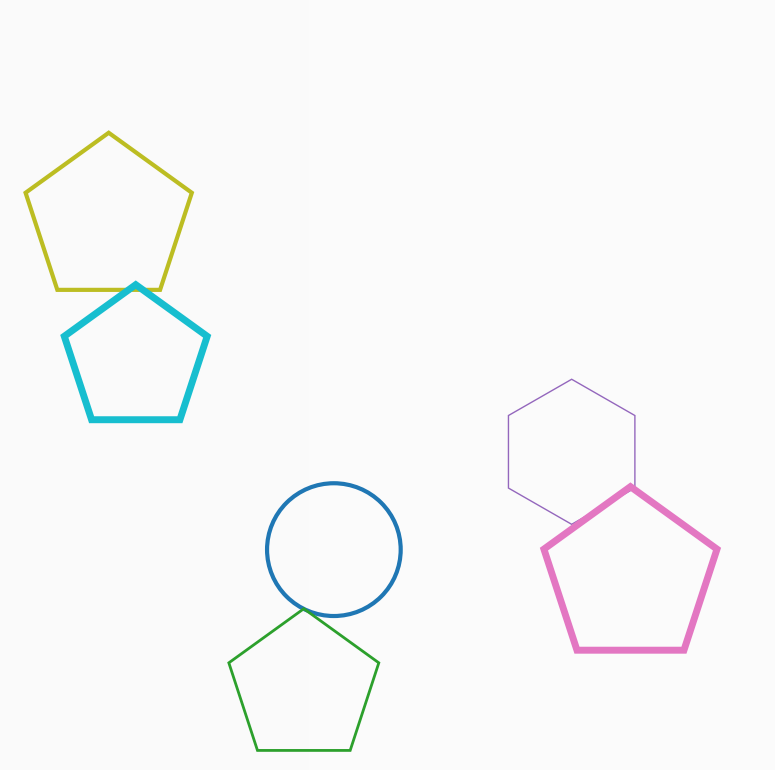[{"shape": "circle", "thickness": 1.5, "radius": 0.43, "center": [0.431, 0.286]}, {"shape": "pentagon", "thickness": 1, "radius": 0.51, "center": [0.392, 0.108]}, {"shape": "hexagon", "thickness": 0.5, "radius": 0.47, "center": [0.738, 0.413]}, {"shape": "pentagon", "thickness": 2.5, "radius": 0.59, "center": [0.813, 0.251]}, {"shape": "pentagon", "thickness": 1.5, "radius": 0.56, "center": [0.14, 0.715]}, {"shape": "pentagon", "thickness": 2.5, "radius": 0.48, "center": [0.175, 0.533]}]